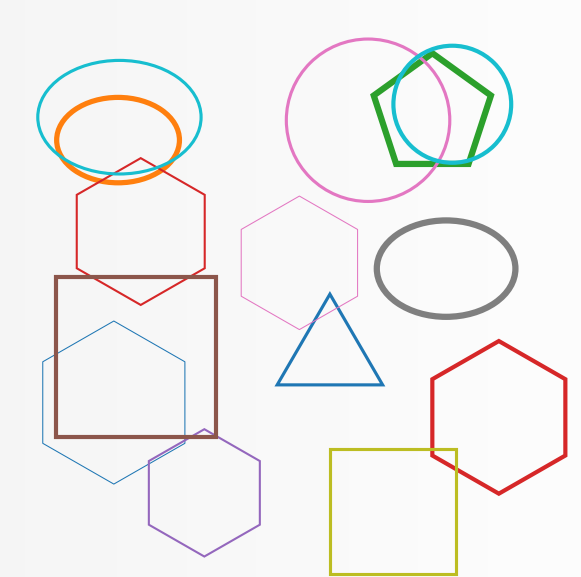[{"shape": "triangle", "thickness": 1.5, "radius": 0.52, "center": [0.568, 0.385]}, {"shape": "hexagon", "thickness": 0.5, "radius": 0.71, "center": [0.196, 0.302]}, {"shape": "oval", "thickness": 2.5, "radius": 0.53, "center": [0.203, 0.757]}, {"shape": "pentagon", "thickness": 3, "radius": 0.53, "center": [0.744, 0.801]}, {"shape": "hexagon", "thickness": 1, "radius": 0.64, "center": [0.242, 0.598]}, {"shape": "hexagon", "thickness": 2, "radius": 0.66, "center": [0.858, 0.276]}, {"shape": "hexagon", "thickness": 1, "radius": 0.55, "center": [0.352, 0.146]}, {"shape": "square", "thickness": 2, "radius": 0.69, "center": [0.234, 0.381]}, {"shape": "hexagon", "thickness": 0.5, "radius": 0.58, "center": [0.515, 0.544]}, {"shape": "circle", "thickness": 1.5, "radius": 0.7, "center": [0.633, 0.791]}, {"shape": "oval", "thickness": 3, "radius": 0.6, "center": [0.768, 0.534]}, {"shape": "square", "thickness": 1.5, "radius": 0.54, "center": [0.675, 0.113]}, {"shape": "oval", "thickness": 1.5, "radius": 0.7, "center": [0.205, 0.796]}, {"shape": "circle", "thickness": 2, "radius": 0.51, "center": [0.778, 0.819]}]